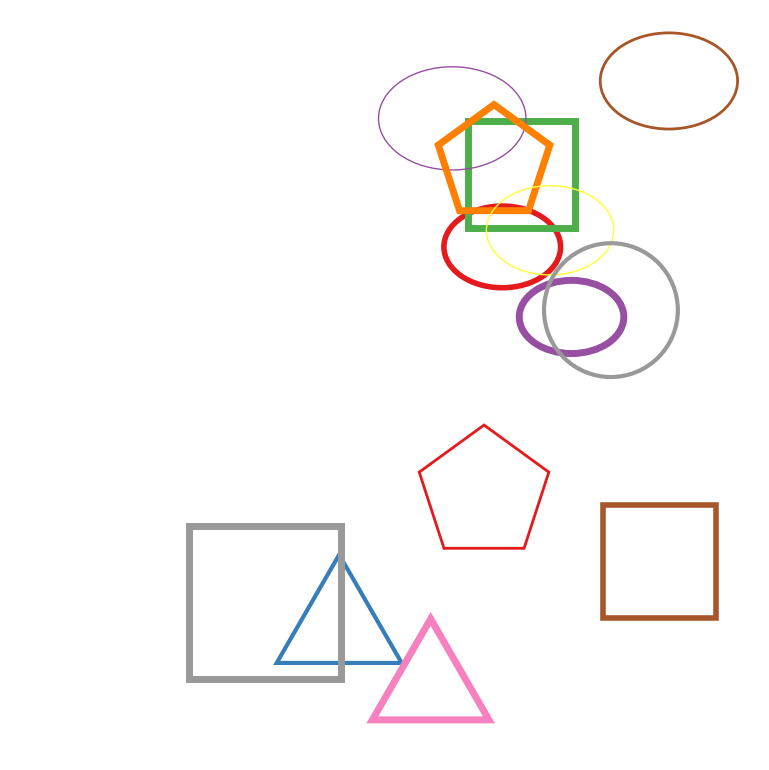[{"shape": "oval", "thickness": 2, "radius": 0.38, "center": [0.652, 0.679]}, {"shape": "pentagon", "thickness": 1, "radius": 0.44, "center": [0.629, 0.359]}, {"shape": "triangle", "thickness": 1.5, "radius": 0.47, "center": [0.44, 0.186]}, {"shape": "square", "thickness": 2.5, "radius": 0.35, "center": [0.678, 0.773]}, {"shape": "oval", "thickness": 0.5, "radius": 0.48, "center": [0.587, 0.846]}, {"shape": "oval", "thickness": 2.5, "radius": 0.34, "center": [0.742, 0.588]}, {"shape": "pentagon", "thickness": 2.5, "radius": 0.38, "center": [0.642, 0.788]}, {"shape": "oval", "thickness": 0.5, "radius": 0.41, "center": [0.714, 0.701]}, {"shape": "square", "thickness": 2, "radius": 0.36, "center": [0.856, 0.271]}, {"shape": "oval", "thickness": 1, "radius": 0.45, "center": [0.869, 0.895]}, {"shape": "triangle", "thickness": 2.5, "radius": 0.44, "center": [0.559, 0.109]}, {"shape": "circle", "thickness": 1.5, "radius": 0.43, "center": [0.793, 0.597]}, {"shape": "square", "thickness": 2.5, "radius": 0.49, "center": [0.344, 0.218]}]